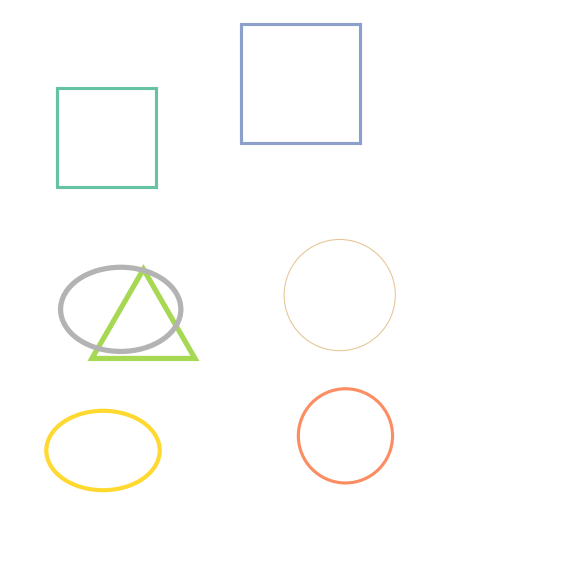[{"shape": "square", "thickness": 1.5, "radius": 0.43, "center": [0.184, 0.76]}, {"shape": "circle", "thickness": 1.5, "radius": 0.41, "center": [0.598, 0.244]}, {"shape": "square", "thickness": 1.5, "radius": 0.52, "center": [0.52, 0.855]}, {"shape": "triangle", "thickness": 2.5, "radius": 0.52, "center": [0.248, 0.43]}, {"shape": "oval", "thickness": 2, "radius": 0.49, "center": [0.178, 0.219]}, {"shape": "circle", "thickness": 0.5, "radius": 0.48, "center": [0.588, 0.488]}, {"shape": "oval", "thickness": 2.5, "radius": 0.52, "center": [0.209, 0.463]}]